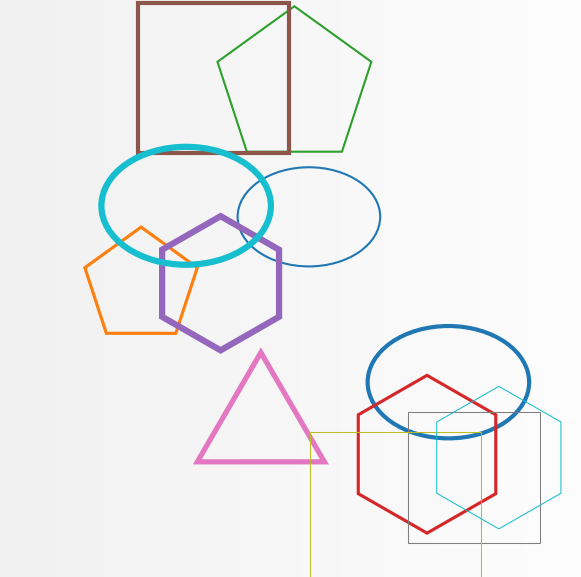[{"shape": "oval", "thickness": 1, "radius": 0.61, "center": [0.531, 0.624]}, {"shape": "oval", "thickness": 2, "radius": 0.69, "center": [0.771, 0.337]}, {"shape": "pentagon", "thickness": 1.5, "radius": 0.51, "center": [0.243, 0.504]}, {"shape": "pentagon", "thickness": 1, "radius": 0.7, "center": [0.507, 0.849]}, {"shape": "hexagon", "thickness": 1.5, "radius": 0.68, "center": [0.735, 0.213]}, {"shape": "hexagon", "thickness": 3, "radius": 0.58, "center": [0.38, 0.509]}, {"shape": "square", "thickness": 2, "radius": 0.65, "center": [0.368, 0.864]}, {"shape": "triangle", "thickness": 2.5, "radius": 0.63, "center": [0.449, 0.263]}, {"shape": "square", "thickness": 0.5, "radius": 0.57, "center": [0.816, 0.173]}, {"shape": "square", "thickness": 0.5, "radius": 0.74, "center": [0.681, 0.104]}, {"shape": "oval", "thickness": 3, "radius": 0.73, "center": [0.32, 0.643]}, {"shape": "hexagon", "thickness": 0.5, "radius": 0.62, "center": [0.858, 0.207]}]